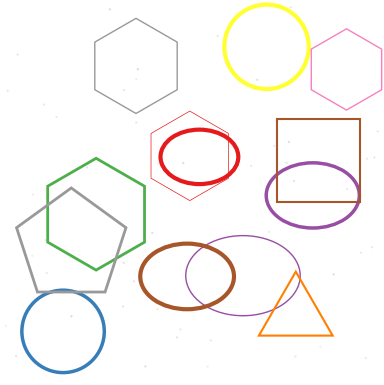[{"shape": "hexagon", "thickness": 0.5, "radius": 0.58, "center": [0.493, 0.595]}, {"shape": "oval", "thickness": 3, "radius": 0.51, "center": [0.518, 0.593]}, {"shape": "circle", "thickness": 2.5, "radius": 0.54, "center": [0.164, 0.139]}, {"shape": "hexagon", "thickness": 2, "radius": 0.73, "center": [0.25, 0.444]}, {"shape": "oval", "thickness": 2.5, "radius": 0.6, "center": [0.812, 0.492]}, {"shape": "oval", "thickness": 1, "radius": 0.74, "center": [0.631, 0.284]}, {"shape": "triangle", "thickness": 1.5, "radius": 0.55, "center": [0.768, 0.184]}, {"shape": "circle", "thickness": 3, "radius": 0.55, "center": [0.692, 0.878]}, {"shape": "square", "thickness": 1.5, "radius": 0.54, "center": [0.827, 0.584]}, {"shape": "oval", "thickness": 3, "radius": 0.61, "center": [0.486, 0.282]}, {"shape": "hexagon", "thickness": 1, "radius": 0.53, "center": [0.9, 0.82]}, {"shape": "hexagon", "thickness": 1, "radius": 0.62, "center": [0.353, 0.829]}, {"shape": "pentagon", "thickness": 2, "radius": 0.75, "center": [0.185, 0.362]}]